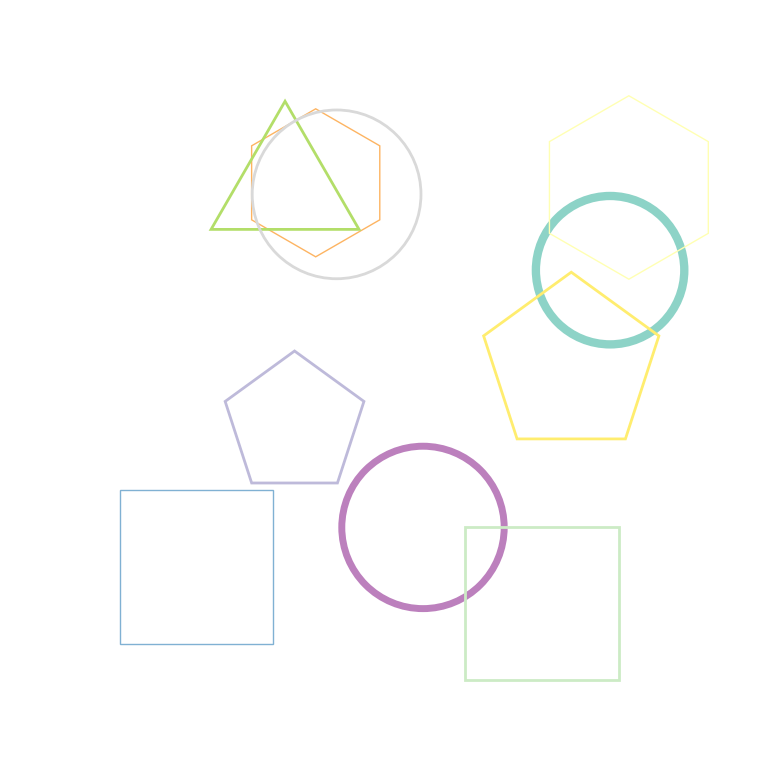[{"shape": "circle", "thickness": 3, "radius": 0.48, "center": [0.792, 0.649]}, {"shape": "hexagon", "thickness": 0.5, "radius": 0.6, "center": [0.817, 0.757]}, {"shape": "pentagon", "thickness": 1, "radius": 0.47, "center": [0.383, 0.449]}, {"shape": "square", "thickness": 0.5, "radius": 0.5, "center": [0.255, 0.264]}, {"shape": "hexagon", "thickness": 0.5, "radius": 0.48, "center": [0.41, 0.763]}, {"shape": "triangle", "thickness": 1, "radius": 0.55, "center": [0.37, 0.758]}, {"shape": "circle", "thickness": 1, "radius": 0.55, "center": [0.437, 0.748]}, {"shape": "circle", "thickness": 2.5, "radius": 0.53, "center": [0.549, 0.315]}, {"shape": "square", "thickness": 1, "radius": 0.5, "center": [0.704, 0.216]}, {"shape": "pentagon", "thickness": 1, "radius": 0.6, "center": [0.742, 0.527]}]